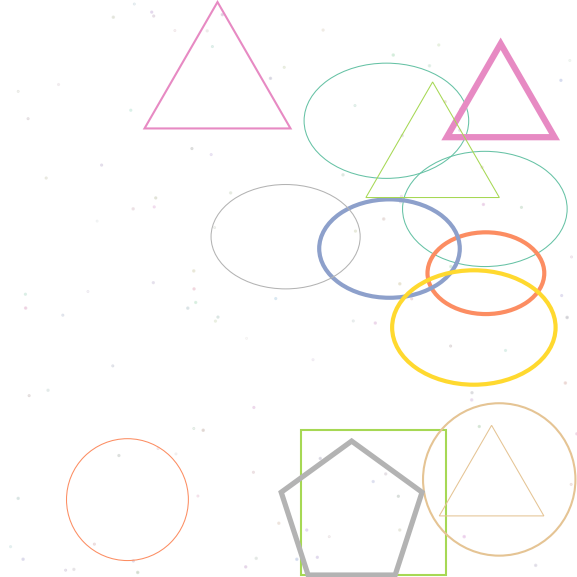[{"shape": "oval", "thickness": 0.5, "radius": 0.71, "center": [0.669, 0.79]}, {"shape": "oval", "thickness": 0.5, "radius": 0.71, "center": [0.84, 0.637]}, {"shape": "oval", "thickness": 2, "radius": 0.51, "center": [0.841, 0.526]}, {"shape": "circle", "thickness": 0.5, "radius": 0.53, "center": [0.221, 0.134]}, {"shape": "oval", "thickness": 2, "radius": 0.61, "center": [0.674, 0.569]}, {"shape": "triangle", "thickness": 1, "radius": 0.73, "center": [0.377, 0.85]}, {"shape": "triangle", "thickness": 3, "radius": 0.54, "center": [0.867, 0.815]}, {"shape": "square", "thickness": 1, "radius": 0.63, "center": [0.646, 0.129]}, {"shape": "triangle", "thickness": 0.5, "radius": 0.67, "center": [0.749, 0.724]}, {"shape": "oval", "thickness": 2, "radius": 0.71, "center": [0.821, 0.432]}, {"shape": "triangle", "thickness": 0.5, "radius": 0.52, "center": [0.851, 0.158]}, {"shape": "circle", "thickness": 1, "radius": 0.66, "center": [0.864, 0.169]}, {"shape": "oval", "thickness": 0.5, "radius": 0.65, "center": [0.495, 0.589]}, {"shape": "pentagon", "thickness": 2.5, "radius": 0.64, "center": [0.609, 0.107]}]